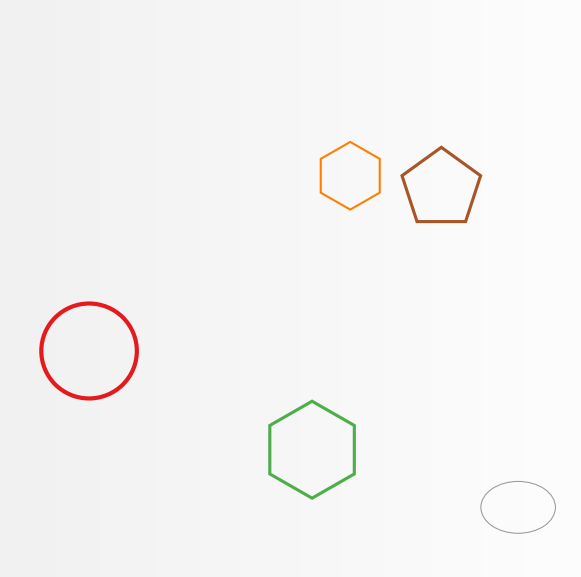[{"shape": "circle", "thickness": 2, "radius": 0.41, "center": [0.153, 0.391]}, {"shape": "hexagon", "thickness": 1.5, "radius": 0.42, "center": [0.537, 0.22]}, {"shape": "hexagon", "thickness": 1, "radius": 0.29, "center": [0.603, 0.695]}, {"shape": "pentagon", "thickness": 1.5, "radius": 0.36, "center": [0.759, 0.673]}, {"shape": "oval", "thickness": 0.5, "radius": 0.32, "center": [0.891, 0.121]}]